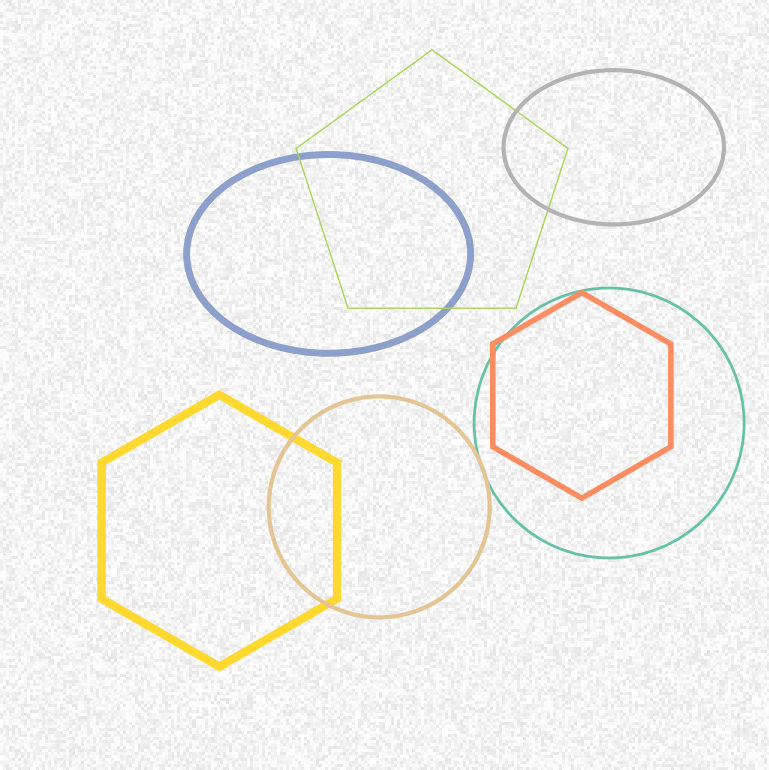[{"shape": "circle", "thickness": 1, "radius": 0.88, "center": [0.791, 0.451]}, {"shape": "hexagon", "thickness": 2, "radius": 0.67, "center": [0.756, 0.487]}, {"shape": "oval", "thickness": 2.5, "radius": 0.92, "center": [0.427, 0.67]}, {"shape": "pentagon", "thickness": 0.5, "radius": 0.93, "center": [0.561, 0.75]}, {"shape": "hexagon", "thickness": 3, "radius": 0.88, "center": [0.285, 0.311]}, {"shape": "circle", "thickness": 1.5, "radius": 0.72, "center": [0.492, 0.342]}, {"shape": "oval", "thickness": 1.5, "radius": 0.72, "center": [0.797, 0.809]}]